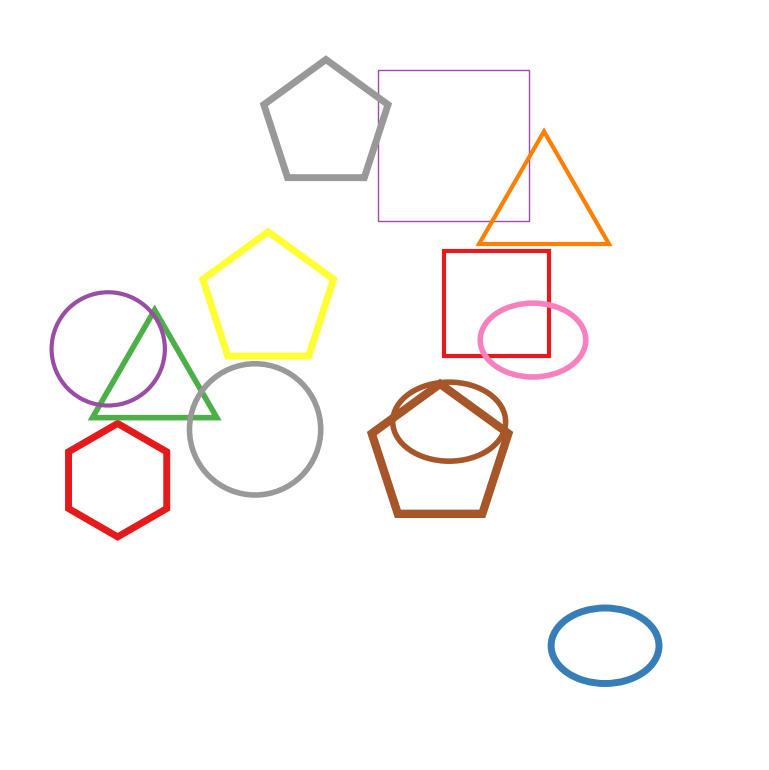[{"shape": "hexagon", "thickness": 2.5, "radius": 0.37, "center": [0.153, 0.376]}, {"shape": "square", "thickness": 1.5, "radius": 0.34, "center": [0.645, 0.606]}, {"shape": "oval", "thickness": 2.5, "radius": 0.35, "center": [0.786, 0.161]}, {"shape": "triangle", "thickness": 2, "radius": 0.47, "center": [0.201, 0.504]}, {"shape": "circle", "thickness": 1.5, "radius": 0.37, "center": [0.141, 0.547]}, {"shape": "square", "thickness": 0.5, "radius": 0.49, "center": [0.589, 0.811]}, {"shape": "triangle", "thickness": 1.5, "radius": 0.49, "center": [0.707, 0.732]}, {"shape": "pentagon", "thickness": 2.5, "radius": 0.45, "center": [0.348, 0.61]}, {"shape": "oval", "thickness": 2, "radius": 0.37, "center": [0.583, 0.452]}, {"shape": "pentagon", "thickness": 3, "radius": 0.47, "center": [0.572, 0.408]}, {"shape": "oval", "thickness": 2, "radius": 0.34, "center": [0.692, 0.558]}, {"shape": "pentagon", "thickness": 2.5, "radius": 0.42, "center": [0.423, 0.838]}, {"shape": "circle", "thickness": 2, "radius": 0.43, "center": [0.331, 0.442]}]